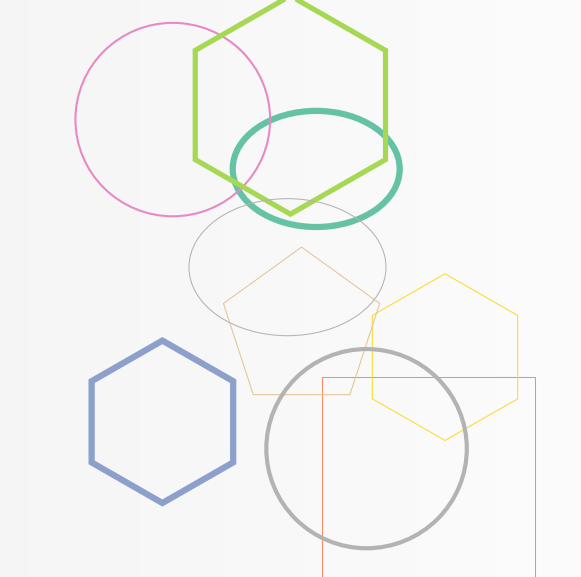[{"shape": "oval", "thickness": 3, "radius": 0.72, "center": [0.544, 0.707]}, {"shape": "square", "thickness": 0.5, "radius": 0.92, "center": [0.737, 0.163]}, {"shape": "hexagon", "thickness": 3, "radius": 0.7, "center": [0.279, 0.269]}, {"shape": "circle", "thickness": 1, "radius": 0.84, "center": [0.297, 0.792]}, {"shape": "hexagon", "thickness": 2.5, "radius": 0.95, "center": [0.5, 0.817]}, {"shape": "hexagon", "thickness": 0.5, "radius": 0.72, "center": [0.766, 0.381]}, {"shape": "pentagon", "thickness": 0.5, "radius": 0.71, "center": [0.519, 0.43]}, {"shape": "oval", "thickness": 0.5, "radius": 0.85, "center": [0.495, 0.536]}, {"shape": "circle", "thickness": 2, "radius": 0.86, "center": [0.631, 0.222]}]